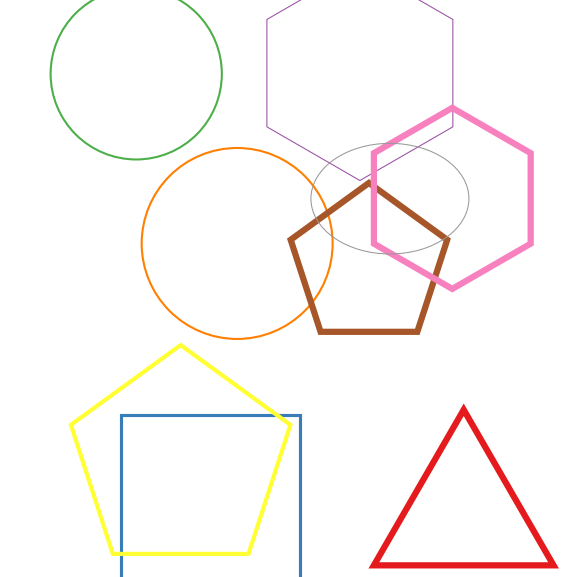[{"shape": "triangle", "thickness": 3, "radius": 0.9, "center": [0.803, 0.11]}, {"shape": "square", "thickness": 1.5, "radius": 0.78, "center": [0.364, 0.125]}, {"shape": "circle", "thickness": 1, "radius": 0.74, "center": [0.236, 0.871]}, {"shape": "hexagon", "thickness": 0.5, "radius": 0.93, "center": [0.623, 0.872]}, {"shape": "circle", "thickness": 1, "radius": 0.83, "center": [0.411, 0.578]}, {"shape": "pentagon", "thickness": 2, "radius": 1.0, "center": [0.313, 0.202]}, {"shape": "pentagon", "thickness": 3, "radius": 0.71, "center": [0.639, 0.54]}, {"shape": "hexagon", "thickness": 3, "radius": 0.78, "center": [0.783, 0.656]}, {"shape": "oval", "thickness": 0.5, "radius": 0.68, "center": [0.675, 0.655]}]